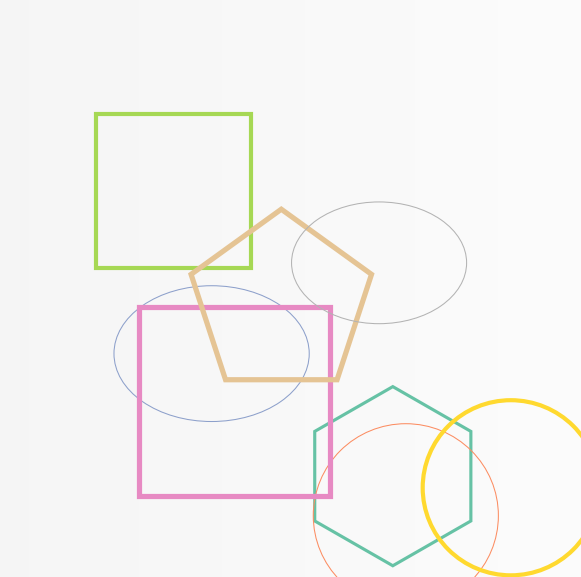[{"shape": "hexagon", "thickness": 1.5, "radius": 0.78, "center": [0.676, 0.175]}, {"shape": "circle", "thickness": 0.5, "radius": 0.8, "center": [0.698, 0.106]}, {"shape": "oval", "thickness": 0.5, "radius": 0.84, "center": [0.364, 0.387]}, {"shape": "square", "thickness": 2.5, "radius": 0.82, "center": [0.403, 0.304]}, {"shape": "square", "thickness": 2, "radius": 0.67, "center": [0.299, 0.668]}, {"shape": "circle", "thickness": 2, "radius": 0.76, "center": [0.879, 0.155]}, {"shape": "pentagon", "thickness": 2.5, "radius": 0.82, "center": [0.484, 0.474]}, {"shape": "oval", "thickness": 0.5, "radius": 0.75, "center": [0.652, 0.544]}]